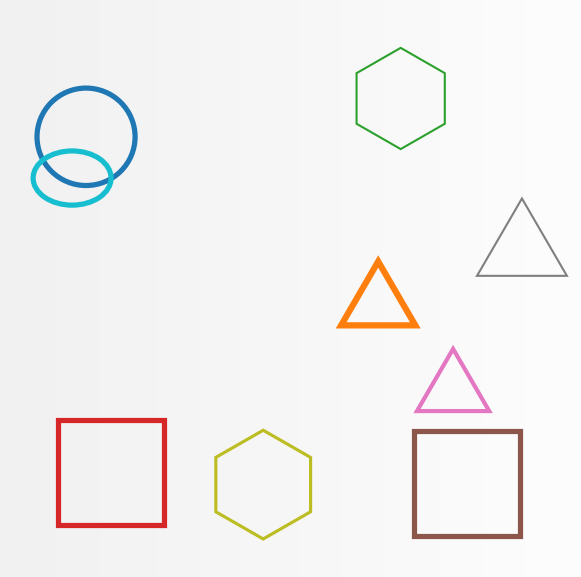[{"shape": "circle", "thickness": 2.5, "radius": 0.42, "center": [0.148, 0.762]}, {"shape": "triangle", "thickness": 3, "radius": 0.37, "center": [0.651, 0.473]}, {"shape": "hexagon", "thickness": 1, "radius": 0.44, "center": [0.689, 0.829]}, {"shape": "square", "thickness": 2.5, "radius": 0.46, "center": [0.192, 0.181]}, {"shape": "square", "thickness": 2.5, "radius": 0.45, "center": [0.803, 0.163]}, {"shape": "triangle", "thickness": 2, "radius": 0.36, "center": [0.78, 0.323]}, {"shape": "triangle", "thickness": 1, "radius": 0.45, "center": [0.898, 0.566]}, {"shape": "hexagon", "thickness": 1.5, "radius": 0.47, "center": [0.453, 0.16]}, {"shape": "oval", "thickness": 2.5, "radius": 0.34, "center": [0.124, 0.691]}]